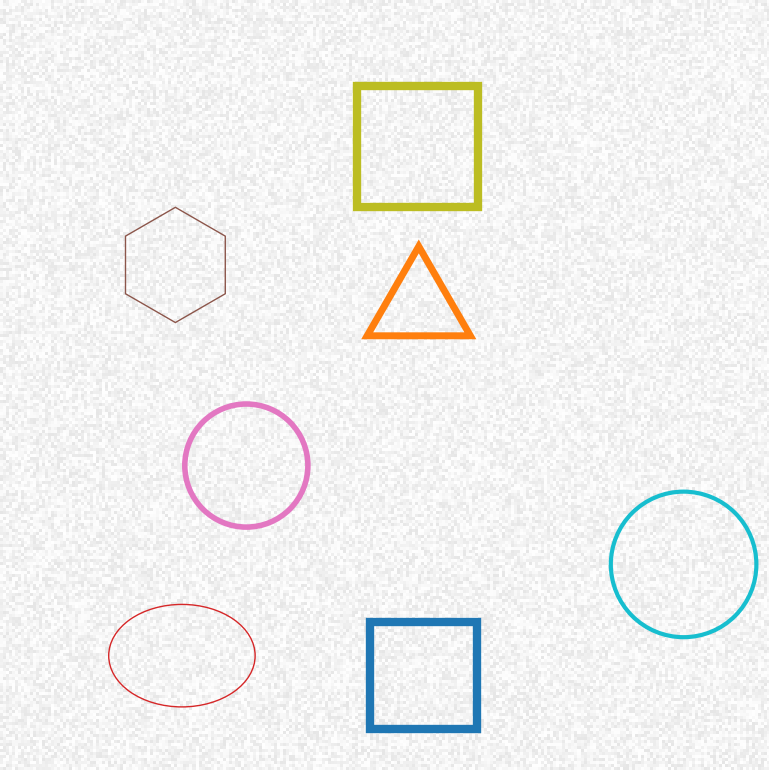[{"shape": "square", "thickness": 3, "radius": 0.35, "center": [0.551, 0.122]}, {"shape": "triangle", "thickness": 2.5, "radius": 0.39, "center": [0.544, 0.603]}, {"shape": "oval", "thickness": 0.5, "radius": 0.48, "center": [0.236, 0.148]}, {"shape": "hexagon", "thickness": 0.5, "radius": 0.37, "center": [0.228, 0.656]}, {"shape": "circle", "thickness": 2, "radius": 0.4, "center": [0.32, 0.395]}, {"shape": "square", "thickness": 3, "radius": 0.39, "center": [0.543, 0.81]}, {"shape": "circle", "thickness": 1.5, "radius": 0.47, "center": [0.888, 0.267]}]